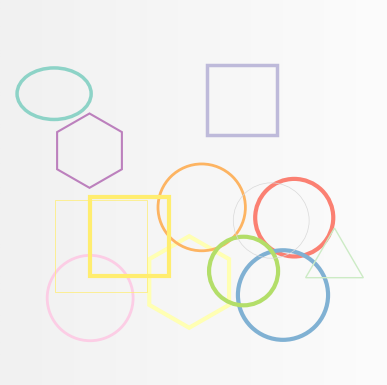[{"shape": "oval", "thickness": 2.5, "radius": 0.48, "center": [0.14, 0.757]}, {"shape": "hexagon", "thickness": 3, "radius": 0.59, "center": [0.488, 0.268]}, {"shape": "square", "thickness": 2.5, "radius": 0.46, "center": [0.624, 0.741]}, {"shape": "circle", "thickness": 3, "radius": 0.5, "center": [0.759, 0.435]}, {"shape": "circle", "thickness": 3, "radius": 0.58, "center": [0.73, 0.234]}, {"shape": "circle", "thickness": 2, "radius": 0.56, "center": [0.52, 0.461]}, {"shape": "circle", "thickness": 3, "radius": 0.45, "center": [0.629, 0.296]}, {"shape": "circle", "thickness": 2, "radius": 0.55, "center": [0.233, 0.226]}, {"shape": "circle", "thickness": 0.5, "radius": 0.49, "center": [0.7, 0.427]}, {"shape": "hexagon", "thickness": 1.5, "radius": 0.48, "center": [0.231, 0.609]}, {"shape": "triangle", "thickness": 1, "radius": 0.43, "center": [0.863, 0.322]}, {"shape": "square", "thickness": 0.5, "radius": 0.6, "center": [0.262, 0.361]}, {"shape": "square", "thickness": 3, "radius": 0.51, "center": [0.333, 0.385]}]